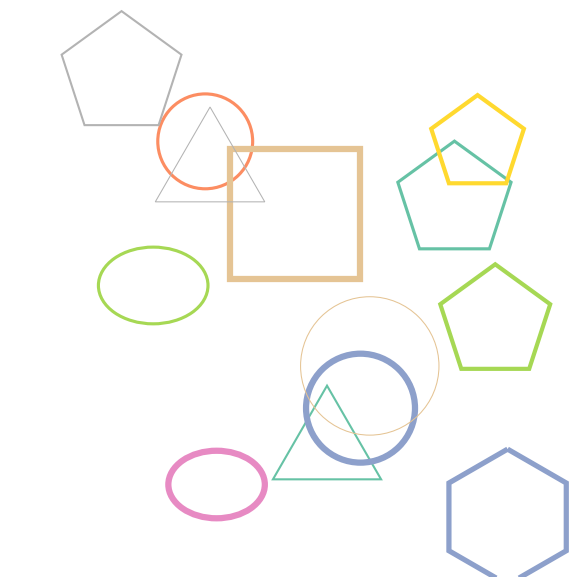[{"shape": "pentagon", "thickness": 1.5, "radius": 0.52, "center": [0.787, 0.652]}, {"shape": "triangle", "thickness": 1, "radius": 0.54, "center": [0.566, 0.223]}, {"shape": "circle", "thickness": 1.5, "radius": 0.41, "center": [0.355, 0.754]}, {"shape": "hexagon", "thickness": 2.5, "radius": 0.59, "center": [0.879, 0.104]}, {"shape": "circle", "thickness": 3, "radius": 0.47, "center": [0.624, 0.292]}, {"shape": "oval", "thickness": 3, "radius": 0.42, "center": [0.375, 0.16]}, {"shape": "pentagon", "thickness": 2, "radius": 0.5, "center": [0.858, 0.441]}, {"shape": "oval", "thickness": 1.5, "radius": 0.47, "center": [0.265, 0.505]}, {"shape": "pentagon", "thickness": 2, "radius": 0.42, "center": [0.827, 0.75]}, {"shape": "circle", "thickness": 0.5, "radius": 0.6, "center": [0.64, 0.365]}, {"shape": "square", "thickness": 3, "radius": 0.56, "center": [0.511, 0.628]}, {"shape": "triangle", "thickness": 0.5, "radius": 0.55, "center": [0.364, 0.704]}, {"shape": "pentagon", "thickness": 1, "radius": 0.55, "center": [0.21, 0.871]}]